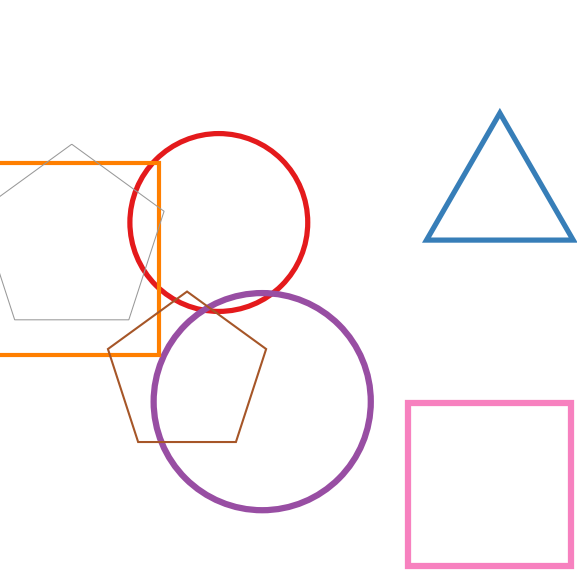[{"shape": "circle", "thickness": 2.5, "radius": 0.77, "center": [0.379, 0.614]}, {"shape": "triangle", "thickness": 2.5, "radius": 0.73, "center": [0.866, 0.657]}, {"shape": "circle", "thickness": 3, "radius": 0.94, "center": [0.454, 0.304]}, {"shape": "square", "thickness": 2, "radius": 0.83, "center": [0.11, 0.551]}, {"shape": "pentagon", "thickness": 1, "radius": 0.72, "center": [0.324, 0.35]}, {"shape": "square", "thickness": 3, "radius": 0.7, "center": [0.848, 0.16]}, {"shape": "pentagon", "thickness": 0.5, "radius": 0.84, "center": [0.124, 0.581]}]